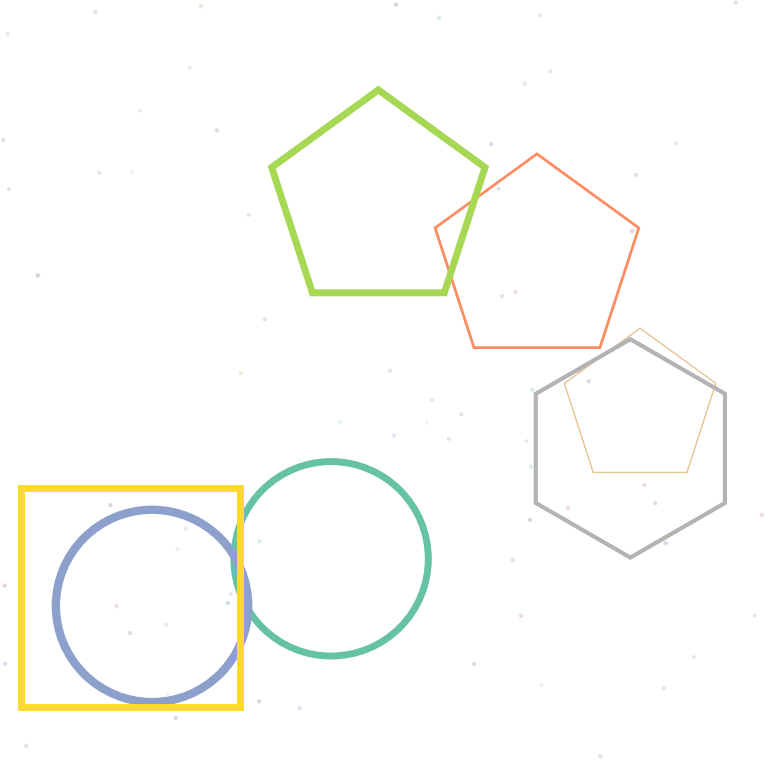[{"shape": "circle", "thickness": 2.5, "radius": 0.63, "center": [0.43, 0.274]}, {"shape": "pentagon", "thickness": 1, "radius": 0.7, "center": [0.697, 0.661]}, {"shape": "circle", "thickness": 3, "radius": 0.62, "center": [0.197, 0.213]}, {"shape": "pentagon", "thickness": 2.5, "radius": 0.73, "center": [0.491, 0.738]}, {"shape": "square", "thickness": 2.5, "radius": 0.71, "center": [0.169, 0.224]}, {"shape": "pentagon", "thickness": 0.5, "radius": 0.52, "center": [0.831, 0.47]}, {"shape": "hexagon", "thickness": 1.5, "radius": 0.71, "center": [0.819, 0.418]}]